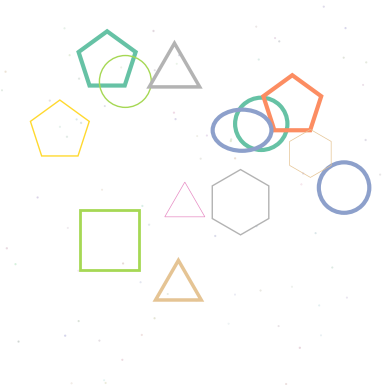[{"shape": "pentagon", "thickness": 3, "radius": 0.39, "center": [0.278, 0.841]}, {"shape": "circle", "thickness": 3, "radius": 0.34, "center": [0.679, 0.678]}, {"shape": "pentagon", "thickness": 3, "radius": 0.4, "center": [0.759, 0.726]}, {"shape": "oval", "thickness": 3, "radius": 0.38, "center": [0.629, 0.662]}, {"shape": "circle", "thickness": 3, "radius": 0.33, "center": [0.894, 0.513]}, {"shape": "triangle", "thickness": 0.5, "radius": 0.3, "center": [0.48, 0.467]}, {"shape": "square", "thickness": 2, "radius": 0.38, "center": [0.283, 0.377]}, {"shape": "circle", "thickness": 1, "radius": 0.34, "center": [0.326, 0.788]}, {"shape": "pentagon", "thickness": 1, "radius": 0.4, "center": [0.155, 0.66]}, {"shape": "hexagon", "thickness": 0.5, "radius": 0.31, "center": [0.806, 0.601]}, {"shape": "triangle", "thickness": 2.5, "radius": 0.34, "center": [0.463, 0.255]}, {"shape": "hexagon", "thickness": 1, "radius": 0.42, "center": [0.625, 0.475]}, {"shape": "triangle", "thickness": 2.5, "radius": 0.38, "center": [0.453, 0.812]}]